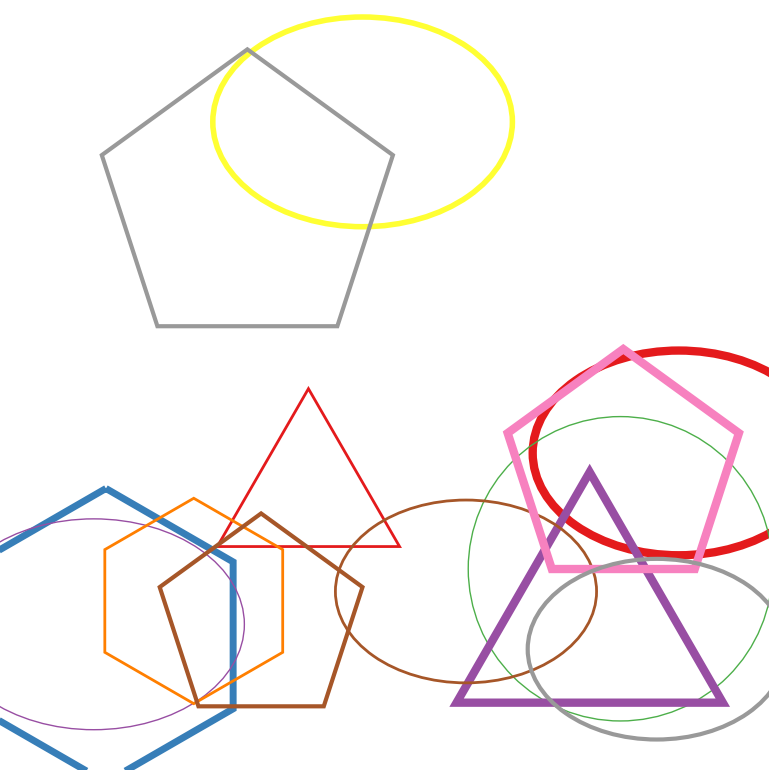[{"shape": "oval", "thickness": 3, "radius": 0.95, "center": [0.882, 0.412]}, {"shape": "triangle", "thickness": 1, "radius": 0.68, "center": [0.401, 0.359]}, {"shape": "hexagon", "thickness": 2.5, "radius": 0.95, "center": [0.138, 0.175]}, {"shape": "circle", "thickness": 0.5, "radius": 0.99, "center": [0.806, 0.261]}, {"shape": "oval", "thickness": 0.5, "radius": 0.98, "center": [0.122, 0.189]}, {"shape": "triangle", "thickness": 3, "radius": 1.0, "center": [0.766, 0.187]}, {"shape": "hexagon", "thickness": 1, "radius": 0.67, "center": [0.252, 0.22]}, {"shape": "oval", "thickness": 2, "radius": 0.97, "center": [0.471, 0.842]}, {"shape": "oval", "thickness": 1, "radius": 0.85, "center": [0.605, 0.232]}, {"shape": "pentagon", "thickness": 1.5, "radius": 0.69, "center": [0.339, 0.195]}, {"shape": "pentagon", "thickness": 3, "radius": 0.79, "center": [0.809, 0.389]}, {"shape": "oval", "thickness": 1.5, "radius": 0.84, "center": [0.853, 0.157]}, {"shape": "pentagon", "thickness": 1.5, "radius": 0.99, "center": [0.321, 0.737]}]